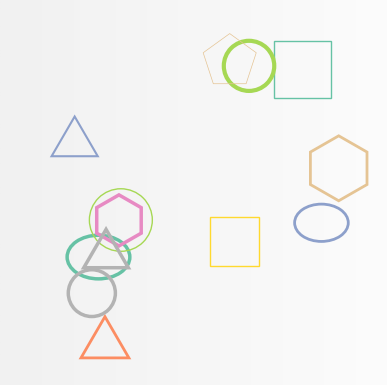[{"shape": "oval", "thickness": 2.5, "radius": 0.4, "center": [0.254, 0.332]}, {"shape": "square", "thickness": 1, "radius": 0.37, "center": [0.78, 0.819]}, {"shape": "triangle", "thickness": 2, "radius": 0.36, "center": [0.271, 0.106]}, {"shape": "oval", "thickness": 2, "radius": 0.35, "center": [0.83, 0.421]}, {"shape": "triangle", "thickness": 1.5, "radius": 0.34, "center": [0.193, 0.629]}, {"shape": "hexagon", "thickness": 2.5, "radius": 0.33, "center": [0.307, 0.428]}, {"shape": "circle", "thickness": 1, "radius": 0.41, "center": [0.312, 0.428]}, {"shape": "circle", "thickness": 3, "radius": 0.33, "center": [0.643, 0.829]}, {"shape": "square", "thickness": 1, "radius": 0.32, "center": [0.606, 0.373]}, {"shape": "pentagon", "thickness": 0.5, "radius": 0.36, "center": [0.593, 0.841]}, {"shape": "hexagon", "thickness": 2, "radius": 0.42, "center": [0.874, 0.563]}, {"shape": "triangle", "thickness": 2.5, "radius": 0.33, "center": [0.274, 0.338]}, {"shape": "circle", "thickness": 2.5, "radius": 0.3, "center": [0.237, 0.239]}]